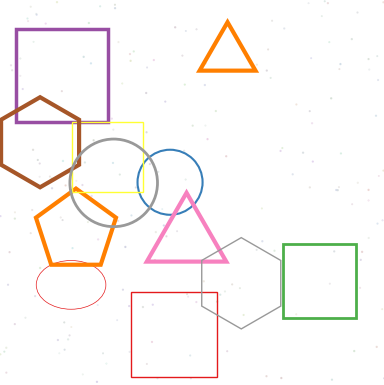[{"shape": "oval", "thickness": 0.5, "radius": 0.45, "center": [0.185, 0.26]}, {"shape": "square", "thickness": 1, "radius": 0.56, "center": [0.452, 0.131]}, {"shape": "circle", "thickness": 1.5, "radius": 0.42, "center": [0.442, 0.527]}, {"shape": "square", "thickness": 2, "radius": 0.48, "center": [0.83, 0.27]}, {"shape": "square", "thickness": 2.5, "radius": 0.6, "center": [0.161, 0.804]}, {"shape": "pentagon", "thickness": 3, "radius": 0.55, "center": [0.197, 0.401]}, {"shape": "triangle", "thickness": 3, "radius": 0.42, "center": [0.591, 0.858]}, {"shape": "square", "thickness": 1, "radius": 0.46, "center": [0.279, 0.592]}, {"shape": "hexagon", "thickness": 3, "radius": 0.58, "center": [0.104, 0.631]}, {"shape": "triangle", "thickness": 3, "radius": 0.6, "center": [0.485, 0.38]}, {"shape": "hexagon", "thickness": 1, "radius": 0.59, "center": [0.627, 0.264]}, {"shape": "circle", "thickness": 2, "radius": 0.57, "center": [0.295, 0.525]}]